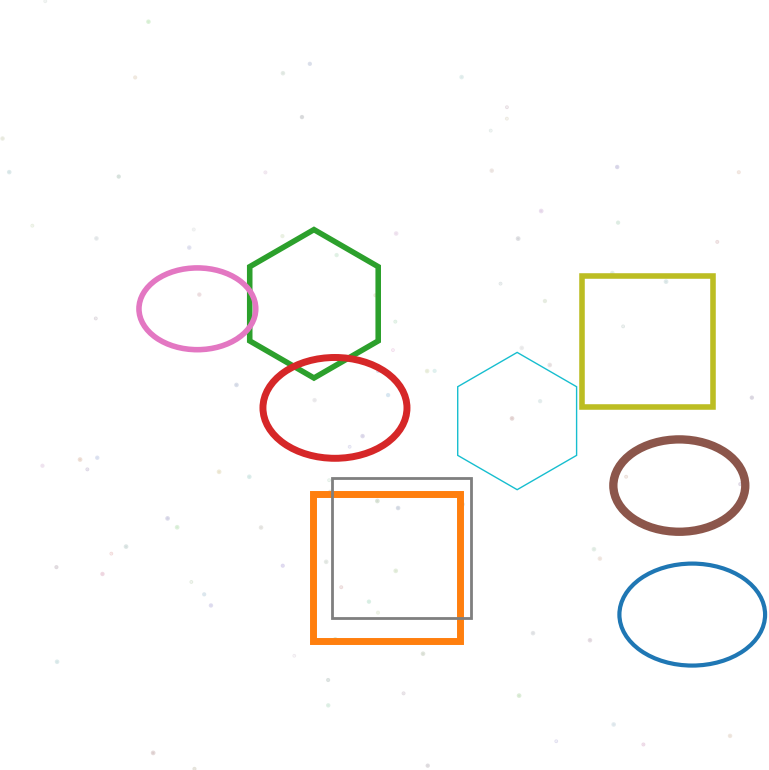[{"shape": "oval", "thickness": 1.5, "radius": 0.47, "center": [0.899, 0.202]}, {"shape": "square", "thickness": 2.5, "radius": 0.48, "center": [0.502, 0.263]}, {"shape": "hexagon", "thickness": 2, "radius": 0.48, "center": [0.408, 0.605]}, {"shape": "oval", "thickness": 2.5, "radius": 0.47, "center": [0.435, 0.47]}, {"shape": "oval", "thickness": 3, "radius": 0.43, "center": [0.882, 0.369]}, {"shape": "oval", "thickness": 2, "radius": 0.38, "center": [0.256, 0.599]}, {"shape": "square", "thickness": 1, "radius": 0.45, "center": [0.521, 0.288]}, {"shape": "square", "thickness": 2, "radius": 0.43, "center": [0.841, 0.556]}, {"shape": "hexagon", "thickness": 0.5, "radius": 0.45, "center": [0.672, 0.453]}]